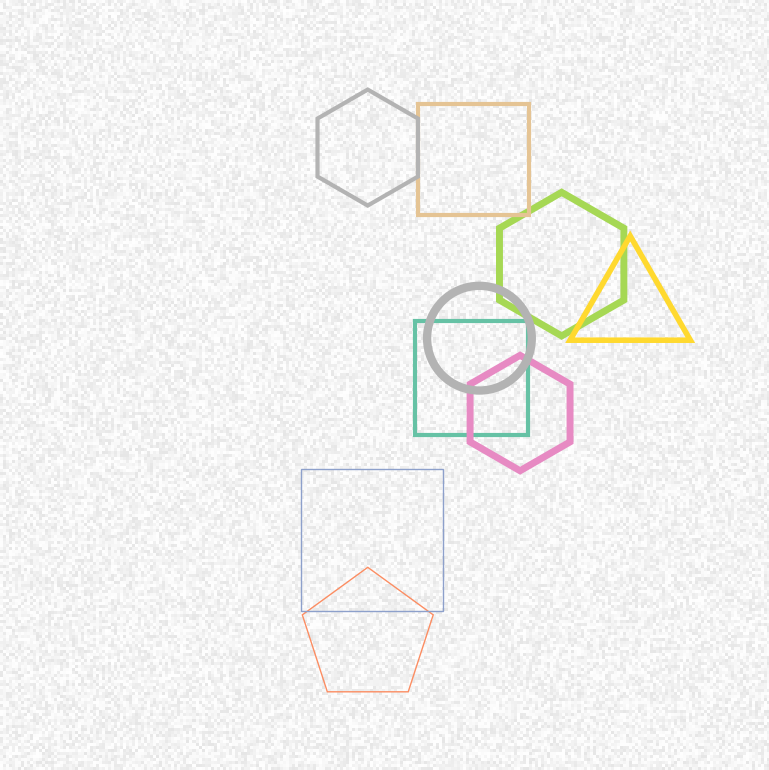[{"shape": "square", "thickness": 1.5, "radius": 0.37, "center": [0.612, 0.509]}, {"shape": "pentagon", "thickness": 0.5, "radius": 0.45, "center": [0.478, 0.174]}, {"shape": "square", "thickness": 0.5, "radius": 0.46, "center": [0.483, 0.298]}, {"shape": "hexagon", "thickness": 2.5, "radius": 0.37, "center": [0.675, 0.464]}, {"shape": "hexagon", "thickness": 2.5, "radius": 0.47, "center": [0.729, 0.657]}, {"shape": "triangle", "thickness": 2, "radius": 0.45, "center": [0.818, 0.603]}, {"shape": "square", "thickness": 1.5, "radius": 0.36, "center": [0.615, 0.793]}, {"shape": "circle", "thickness": 3, "radius": 0.34, "center": [0.623, 0.561]}, {"shape": "hexagon", "thickness": 1.5, "radius": 0.38, "center": [0.478, 0.808]}]